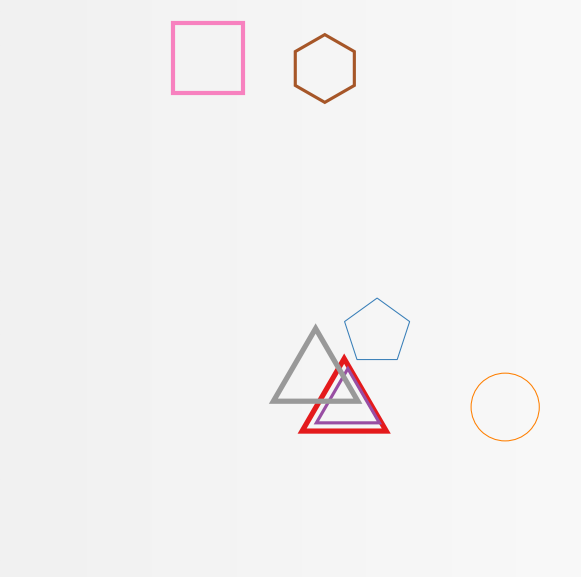[{"shape": "triangle", "thickness": 2.5, "radius": 0.42, "center": [0.592, 0.294]}, {"shape": "pentagon", "thickness": 0.5, "radius": 0.29, "center": [0.649, 0.424]}, {"shape": "triangle", "thickness": 1.5, "radius": 0.31, "center": [0.599, 0.298]}, {"shape": "circle", "thickness": 0.5, "radius": 0.29, "center": [0.869, 0.294]}, {"shape": "hexagon", "thickness": 1.5, "radius": 0.29, "center": [0.559, 0.881]}, {"shape": "square", "thickness": 2, "radius": 0.3, "center": [0.358, 0.899]}, {"shape": "triangle", "thickness": 2.5, "radius": 0.42, "center": [0.543, 0.346]}]